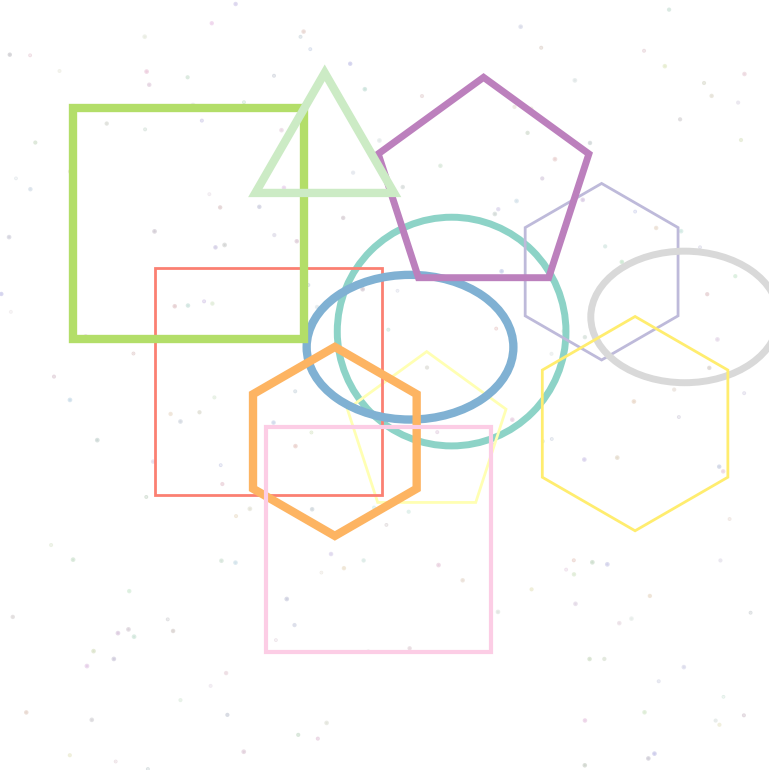[{"shape": "circle", "thickness": 2.5, "radius": 0.74, "center": [0.587, 0.569]}, {"shape": "pentagon", "thickness": 1, "radius": 0.54, "center": [0.554, 0.435]}, {"shape": "hexagon", "thickness": 1, "radius": 0.57, "center": [0.781, 0.647]}, {"shape": "square", "thickness": 1, "radius": 0.74, "center": [0.349, 0.504]}, {"shape": "oval", "thickness": 3, "radius": 0.67, "center": [0.532, 0.549]}, {"shape": "hexagon", "thickness": 3, "radius": 0.61, "center": [0.435, 0.427]}, {"shape": "square", "thickness": 3, "radius": 0.75, "center": [0.244, 0.709]}, {"shape": "square", "thickness": 1.5, "radius": 0.73, "center": [0.491, 0.3]}, {"shape": "oval", "thickness": 2.5, "radius": 0.61, "center": [0.889, 0.588]}, {"shape": "pentagon", "thickness": 2.5, "radius": 0.72, "center": [0.628, 0.756]}, {"shape": "triangle", "thickness": 3, "radius": 0.52, "center": [0.422, 0.801]}, {"shape": "hexagon", "thickness": 1, "radius": 0.7, "center": [0.825, 0.45]}]